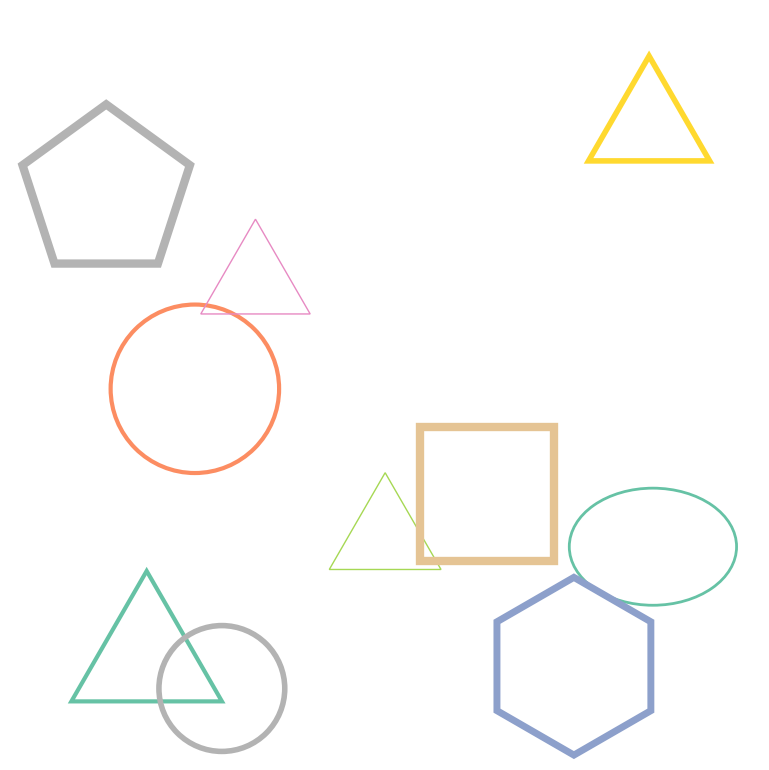[{"shape": "triangle", "thickness": 1.5, "radius": 0.56, "center": [0.19, 0.146]}, {"shape": "oval", "thickness": 1, "radius": 0.54, "center": [0.848, 0.29]}, {"shape": "circle", "thickness": 1.5, "radius": 0.55, "center": [0.253, 0.495]}, {"shape": "hexagon", "thickness": 2.5, "radius": 0.58, "center": [0.745, 0.135]}, {"shape": "triangle", "thickness": 0.5, "radius": 0.41, "center": [0.332, 0.633]}, {"shape": "triangle", "thickness": 0.5, "radius": 0.42, "center": [0.5, 0.302]}, {"shape": "triangle", "thickness": 2, "radius": 0.45, "center": [0.843, 0.836]}, {"shape": "square", "thickness": 3, "radius": 0.43, "center": [0.633, 0.359]}, {"shape": "circle", "thickness": 2, "radius": 0.41, "center": [0.288, 0.106]}, {"shape": "pentagon", "thickness": 3, "radius": 0.57, "center": [0.138, 0.75]}]